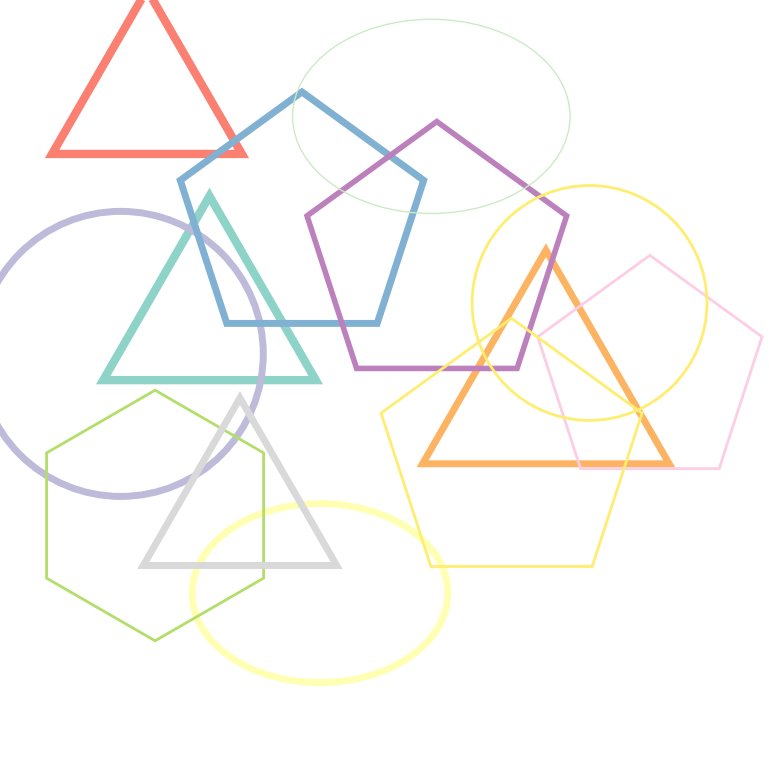[{"shape": "triangle", "thickness": 3, "radius": 0.8, "center": [0.272, 0.586]}, {"shape": "oval", "thickness": 2.5, "radius": 0.83, "center": [0.416, 0.23]}, {"shape": "circle", "thickness": 2.5, "radius": 0.93, "center": [0.157, 0.54]}, {"shape": "triangle", "thickness": 3, "radius": 0.71, "center": [0.191, 0.871]}, {"shape": "pentagon", "thickness": 2.5, "radius": 0.83, "center": [0.392, 0.714]}, {"shape": "triangle", "thickness": 2.5, "radius": 0.92, "center": [0.709, 0.49]}, {"shape": "hexagon", "thickness": 1, "radius": 0.81, "center": [0.201, 0.331]}, {"shape": "pentagon", "thickness": 1, "radius": 0.77, "center": [0.844, 0.515]}, {"shape": "triangle", "thickness": 2.5, "radius": 0.73, "center": [0.312, 0.338]}, {"shape": "pentagon", "thickness": 2, "radius": 0.89, "center": [0.567, 0.665]}, {"shape": "oval", "thickness": 0.5, "radius": 0.9, "center": [0.56, 0.849]}, {"shape": "pentagon", "thickness": 1, "radius": 0.89, "center": [0.664, 0.408]}, {"shape": "circle", "thickness": 1, "radius": 0.76, "center": [0.766, 0.607]}]